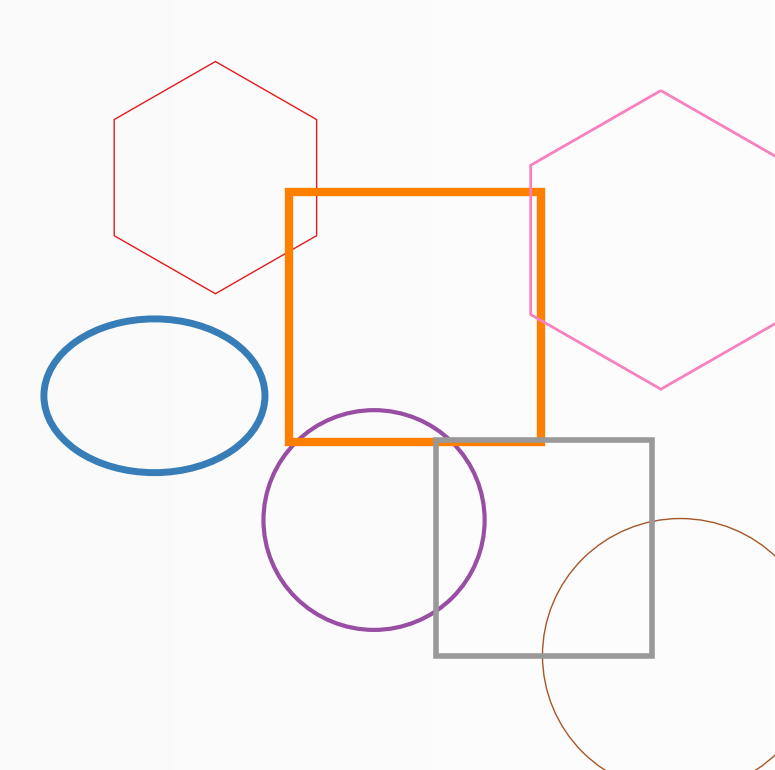[{"shape": "hexagon", "thickness": 0.5, "radius": 0.75, "center": [0.278, 0.769]}, {"shape": "oval", "thickness": 2.5, "radius": 0.71, "center": [0.199, 0.486]}, {"shape": "circle", "thickness": 1.5, "radius": 0.71, "center": [0.483, 0.325]}, {"shape": "square", "thickness": 3, "radius": 0.81, "center": [0.536, 0.588]}, {"shape": "circle", "thickness": 0.5, "radius": 0.89, "center": [0.878, 0.149]}, {"shape": "hexagon", "thickness": 1, "radius": 0.97, "center": [0.853, 0.688]}, {"shape": "square", "thickness": 2, "radius": 0.7, "center": [0.702, 0.288]}]